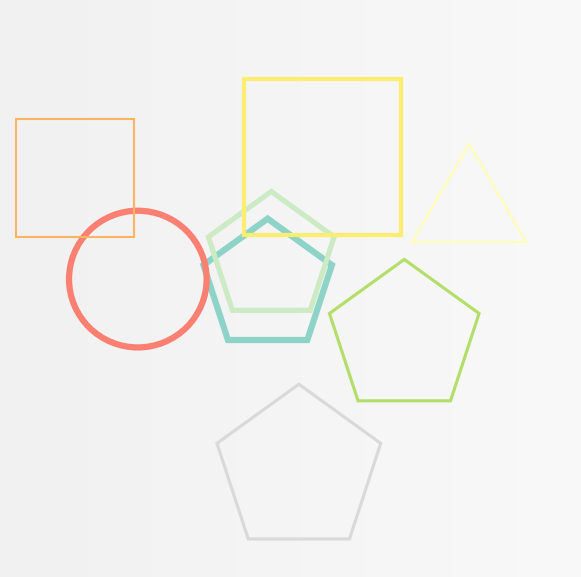[{"shape": "pentagon", "thickness": 3, "radius": 0.58, "center": [0.46, 0.504]}, {"shape": "triangle", "thickness": 1, "radius": 0.57, "center": [0.807, 0.637]}, {"shape": "circle", "thickness": 3, "radius": 0.59, "center": [0.237, 0.516]}, {"shape": "square", "thickness": 1, "radius": 0.51, "center": [0.129, 0.691]}, {"shape": "pentagon", "thickness": 1.5, "radius": 0.68, "center": [0.696, 0.415]}, {"shape": "pentagon", "thickness": 1.5, "radius": 0.74, "center": [0.514, 0.186]}, {"shape": "pentagon", "thickness": 2.5, "radius": 0.57, "center": [0.467, 0.554]}, {"shape": "square", "thickness": 2, "radius": 0.68, "center": [0.554, 0.727]}]